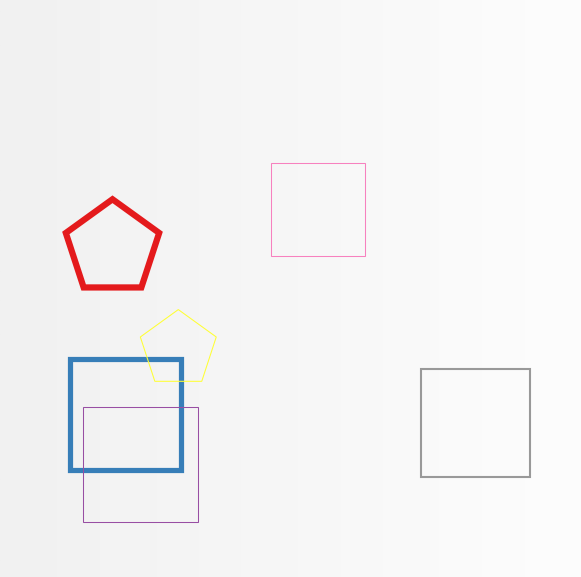[{"shape": "pentagon", "thickness": 3, "radius": 0.42, "center": [0.194, 0.57]}, {"shape": "square", "thickness": 2.5, "radius": 0.48, "center": [0.216, 0.281]}, {"shape": "square", "thickness": 0.5, "radius": 0.5, "center": [0.242, 0.195]}, {"shape": "pentagon", "thickness": 0.5, "radius": 0.34, "center": [0.307, 0.394]}, {"shape": "square", "thickness": 0.5, "radius": 0.4, "center": [0.547, 0.637]}, {"shape": "square", "thickness": 1, "radius": 0.47, "center": [0.818, 0.267]}]